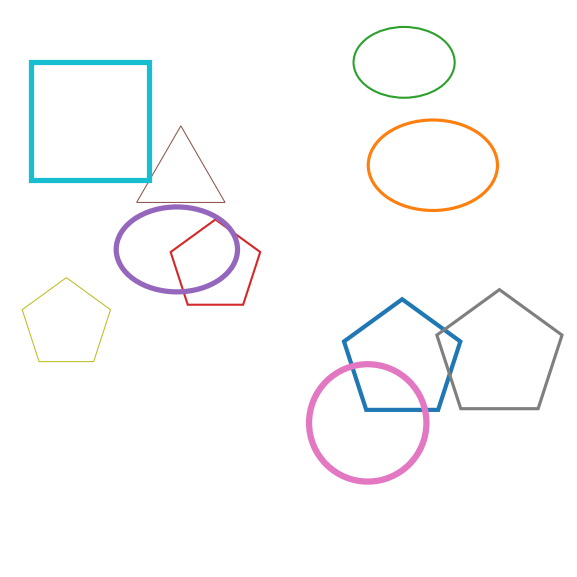[{"shape": "pentagon", "thickness": 2, "radius": 0.53, "center": [0.696, 0.375]}, {"shape": "oval", "thickness": 1.5, "radius": 0.56, "center": [0.75, 0.713]}, {"shape": "oval", "thickness": 1, "radius": 0.44, "center": [0.7, 0.891]}, {"shape": "pentagon", "thickness": 1, "radius": 0.41, "center": [0.373, 0.537]}, {"shape": "oval", "thickness": 2.5, "radius": 0.53, "center": [0.306, 0.567]}, {"shape": "triangle", "thickness": 0.5, "radius": 0.44, "center": [0.313, 0.693]}, {"shape": "circle", "thickness": 3, "radius": 0.51, "center": [0.637, 0.267]}, {"shape": "pentagon", "thickness": 1.5, "radius": 0.57, "center": [0.865, 0.384]}, {"shape": "pentagon", "thickness": 0.5, "radius": 0.4, "center": [0.115, 0.438]}, {"shape": "square", "thickness": 2.5, "radius": 0.51, "center": [0.157, 0.789]}]